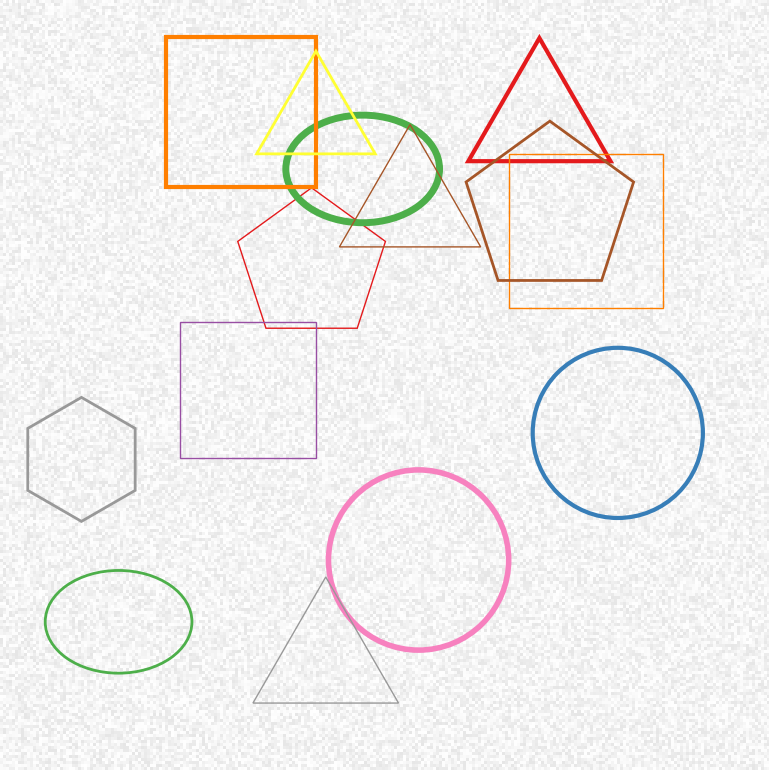[{"shape": "triangle", "thickness": 1.5, "radius": 0.53, "center": [0.701, 0.844]}, {"shape": "pentagon", "thickness": 0.5, "radius": 0.5, "center": [0.405, 0.655]}, {"shape": "circle", "thickness": 1.5, "radius": 0.55, "center": [0.802, 0.438]}, {"shape": "oval", "thickness": 2.5, "radius": 0.5, "center": [0.471, 0.781]}, {"shape": "oval", "thickness": 1, "radius": 0.48, "center": [0.154, 0.192]}, {"shape": "square", "thickness": 0.5, "radius": 0.44, "center": [0.323, 0.493]}, {"shape": "square", "thickness": 0.5, "radius": 0.5, "center": [0.761, 0.7]}, {"shape": "square", "thickness": 1.5, "radius": 0.49, "center": [0.313, 0.855]}, {"shape": "triangle", "thickness": 1, "radius": 0.44, "center": [0.41, 0.845]}, {"shape": "pentagon", "thickness": 1, "radius": 0.57, "center": [0.714, 0.728]}, {"shape": "triangle", "thickness": 0.5, "radius": 0.53, "center": [0.533, 0.732]}, {"shape": "circle", "thickness": 2, "radius": 0.59, "center": [0.544, 0.273]}, {"shape": "hexagon", "thickness": 1, "radius": 0.4, "center": [0.106, 0.403]}, {"shape": "triangle", "thickness": 0.5, "radius": 0.55, "center": [0.423, 0.142]}]